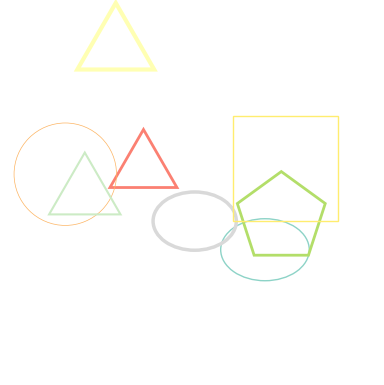[{"shape": "oval", "thickness": 1, "radius": 0.58, "center": [0.688, 0.351]}, {"shape": "triangle", "thickness": 3, "radius": 0.58, "center": [0.301, 0.877]}, {"shape": "triangle", "thickness": 2, "radius": 0.5, "center": [0.373, 0.563]}, {"shape": "circle", "thickness": 0.5, "radius": 0.67, "center": [0.17, 0.548]}, {"shape": "pentagon", "thickness": 2, "radius": 0.6, "center": [0.731, 0.434]}, {"shape": "oval", "thickness": 2.5, "radius": 0.54, "center": [0.506, 0.426]}, {"shape": "triangle", "thickness": 1.5, "radius": 0.54, "center": [0.22, 0.497]}, {"shape": "square", "thickness": 1, "radius": 0.68, "center": [0.741, 0.563]}]